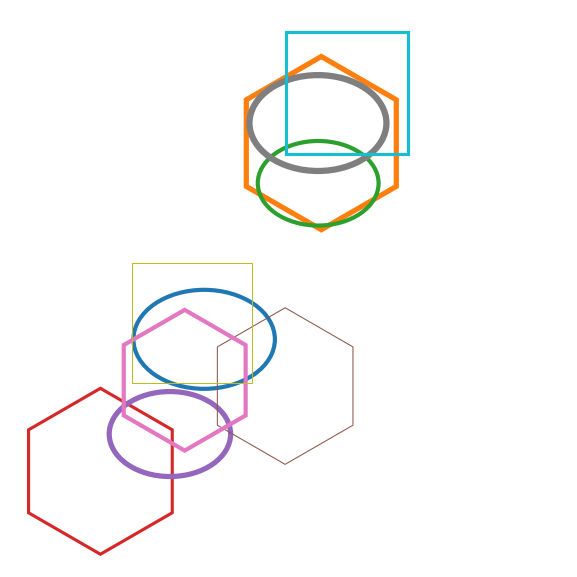[{"shape": "oval", "thickness": 2, "radius": 0.61, "center": [0.354, 0.412]}, {"shape": "hexagon", "thickness": 2.5, "radius": 0.75, "center": [0.556, 0.751]}, {"shape": "oval", "thickness": 2, "radius": 0.52, "center": [0.551, 0.682]}, {"shape": "hexagon", "thickness": 1.5, "radius": 0.72, "center": [0.174, 0.183]}, {"shape": "oval", "thickness": 2.5, "radius": 0.53, "center": [0.294, 0.248]}, {"shape": "hexagon", "thickness": 0.5, "radius": 0.68, "center": [0.494, 0.331]}, {"shape": "hexagon", "thickness": 2, "radius": 0.61, "center": [0.32, 0.341]}, {"shape": "oval", "thickness": 3, "radius": 0.59, "center": [0.551, 0.786]}, {"shape": "square", "thickness": 0.5, "radius": 0.52, "center": [0.332, 0.44]}, {"shape": "square", "thickness": 1.5, "radius": 0.53, "center": [0.601, 0.838]}]